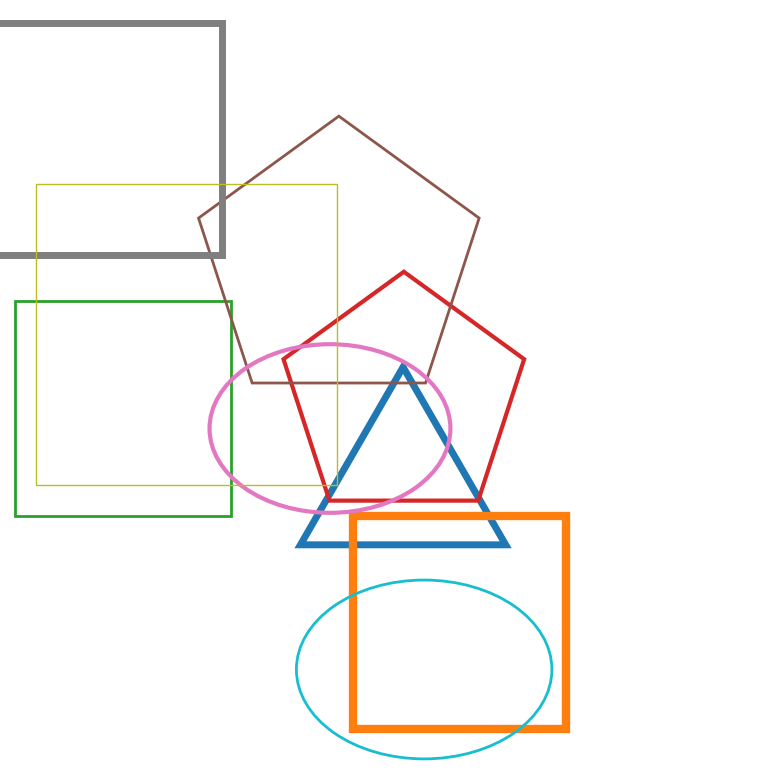[{"shape": "triangle", "thickness": 2.5, "radius": 0.77, "center": [0.523, 0.369]}, {"shape": "square", "thickness": 3, "radius": 0.69, "center": [0.597, 0.191]}, {"shape": "square", "thickness": 1, "radius": 0.7, "center": [0.16, 0.47]}, {"shape": "pentagon", "thickness": 1.5, "radius": 0.82, "center": [0.524, 0.483]}, {"shape": "pentagon", "thickness": 1, "radius": 0.96, "center": [0.44, 0.658]}, {"shape": "oval", "thickness": 1.5, "radius": 0.78, "center": [0.429, 0.444]}, {"shape": "square", "thickness": 2.5, "radius": 0.75, "center": [0.137, 0.819]}, {"shape": "square", "thickness": 0.5, "radius": 0.98, "center": [0.242, 0.566]}, {"shape": "oval", "thickness": 1, "radius": 0.83, "center": [0.551, 0.131]}]